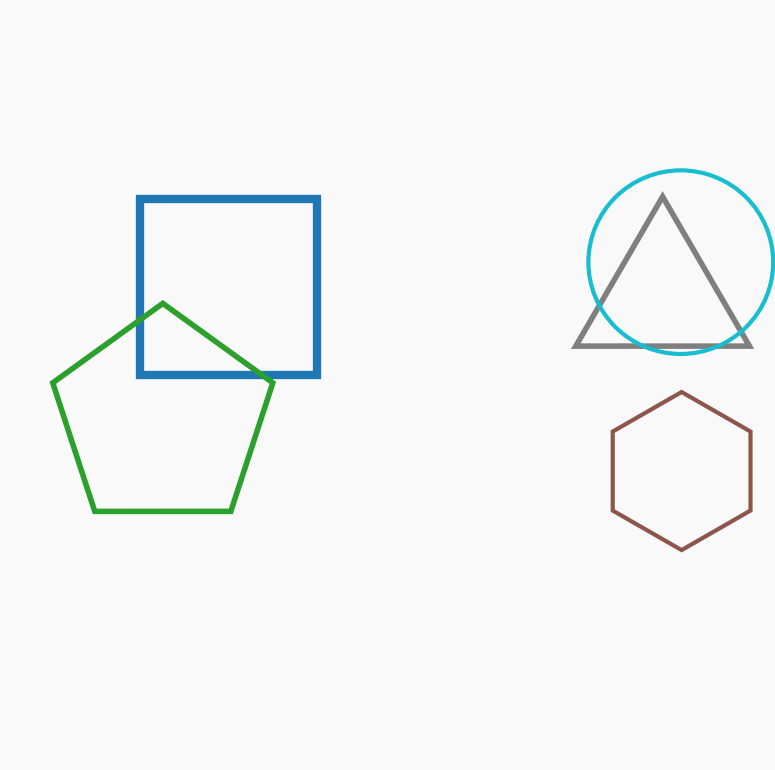[{"shape": "square", "thickness": 3, "radius": 0.57, "center": [0.295, 0.627]}, {"shape": "pentagon", "thickness": 2, "radius": 0.75, "center": [0.21, 0.457]}, {"shape": "hexagon", "thickness": 1.5, "radius": 0.51, "center": [0.88, 0.388]}, {"shape": "triangle", "thickness": 2, "radius": 0.65, "center": [0.855, 0.615]}, {"shape": "circle", "thickness": 1.5, "radius": 0.6, "center": [0.878, 0.66]}]